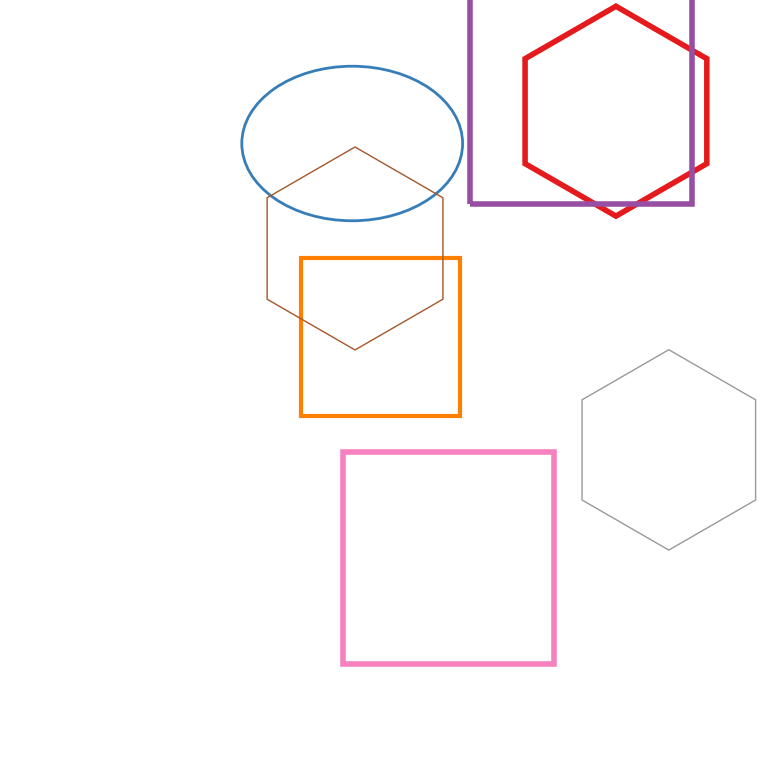[{"shape": "hexagon", "thickness": 2, "radius": 0.68, "center": [0.8, 0.856]}, {"shape": "oval", "thickness": 1, "radius": 0.72, "center": [0.457, 0.814]}, {"shape": "square", "thickness": 2, "radius": 0.72, "center": [0.755, 0.879]}, {"shape": "square", "thickness": 1.5, "radius": 0.51, "center": [0.494, 0.562]}, {"shape": "hexagon", "thickness": 0.5, "radius": 0.66, "center": [0.461, 0.677]}, {"shape": "square", "thickness": 2, "radius": 0.69, "center": [0.582, 0.275]}, {"shape": "hexagon", "thickness": 0.5, "radius": 0.65, "center": [0.869, 0.416]}]